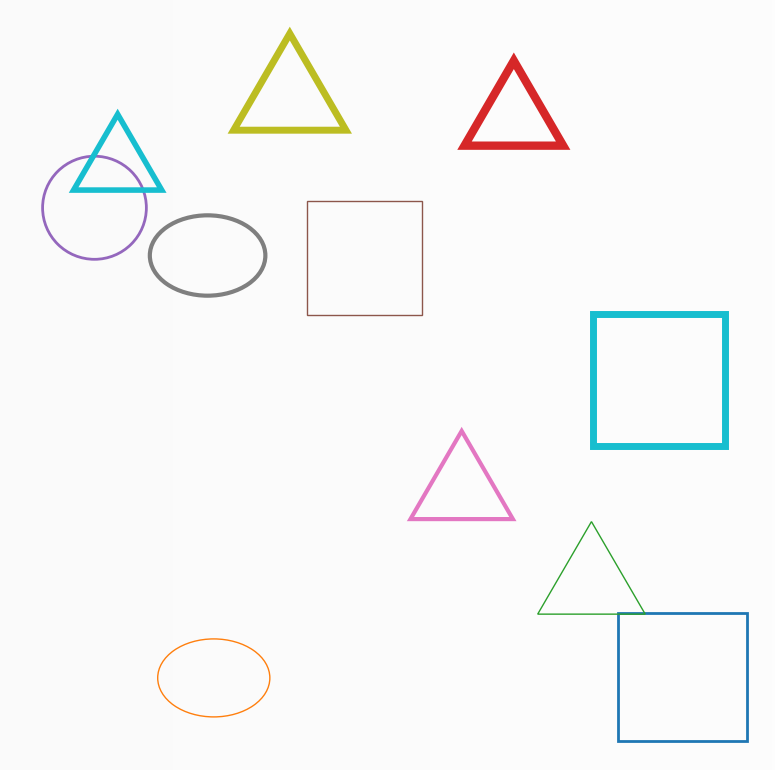[{"shape": "square", "thickness": 1, "radius": 0.42, "center": [0.881, 0.121]}, {"shape": "oval", "thickness": 0.5, "radius": 0.36, "center": [0.276, 0.12]}, {"shape": "triangle", "thickness": 0.5, "radius": 0.4, "center": [0.763, 0.242]}, {"shape": "triangle", "thickness": 3, "radius": 0.37, "center": [0.663, 0.848]}, {"shape": "circle", "thickness": 1, "radius": 0.33, "center": [0.122, 0.73]}, {"shape": "square", "thickness": 0.5, "radius": 0.37, "center": [0.47, 0.665]}, {"shape": "triangle", "thickness": 1.5, "radius": 0.38, "center": [0.596, 0.364]}, {"shape": "oval", "thickness": 1.5, "radius": 0.37, "center": [0.268, 0.668]}, {"shape": "triangle", "thickness": 2.5, "radius": 0.42, "center": [0.374, 0.873]}, {"shape": "square", "thickness": 2.5, "radius": 0.43, "center": [0.85, 0.506]}, {"shape": "triangle", "thickness": 2, "radius": 0.33, "center": [0.152, 0.786]}]